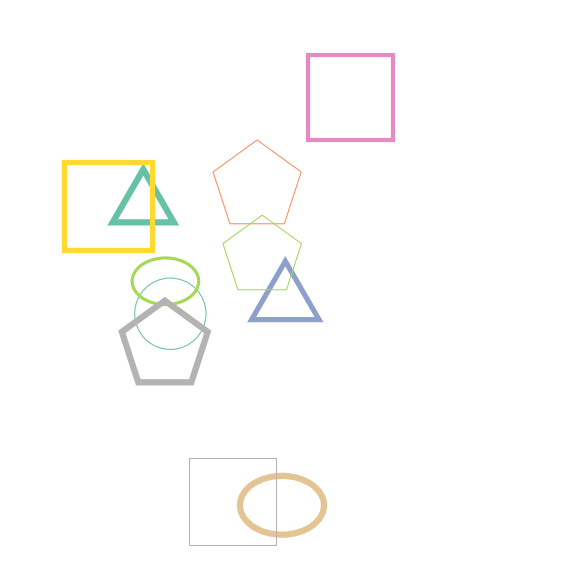[{"shape": "circle", "thickness": 0.5, "radius": 0.31, "center": [0.295, 0.456]}, {"shape": "triangle", "thickness": 3, "radius": 0.31, "center": [0.248, 0.645]}, {"shape": "pentagon", "thickness": 0.5, "radius": 0.4, "center": [0.445, 0.677]}, {"shape": "triangle", "thickness": 2.5, "radius": 0.34, "center": [0.494, 0.479]}, {"shape": "square", "thickness": 2, "radius": 0.37, "center": [0.607, 0.831]}, {"shape": "pentagon", "thickness": 0.5, "radius": 0.36, "center": [0.454, 0.555]}, {"shape": "oval", "thickness": 1.5, "radius": 0.29, "center": [0.286, 0.512]}, {"shape": "square", "thickness": 2.5, "radius": 0.38, "center": [0.186, 0.643]}, {"shape": "oval", "thickness": 3, "radius": 0.36, "center": [0.488, 0.124]}, {"shape": "square", "thickness": 0.5, "radius": 0.38, "center": [0.403, 0.131]}, {"shape": "pentagon", "thickness": 3, "radius": 0.39, "center": [0.285, 0.4]}]